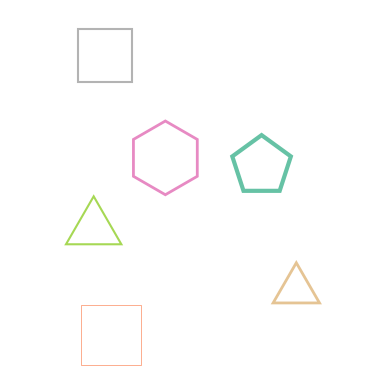[{"shape": "pentagon", "thickness": 3, "radius": 0.4, "center": [0.679, 0.569]}, {"shape": "square", "thickness": 0.5, "radius": 0.39, "center": [0.288, 0.13]}, {"shape": "hexagon", "thickness": 2, "radius": 0.48, "center": [0.429, 0.59]}, {"shape": "triangle", "thickness": 1.5, "radius": 0.41, "center": [0.243, 0.407]}, {"shape": "triangle", "thickness": 2, "radius": 0.35, "center": [0.77, 0.248]}, {"shape": "square", "thickness": 1.5, "radius": 0.35, "center": [0.272, 0.856]}]